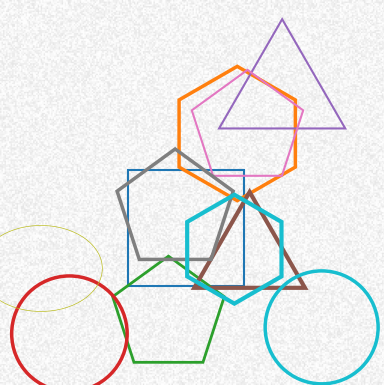[{"shape": "square", "thickness": 1.5, "radius": 0.75, "center": [0.484, 0.408]}, {"shape": "hexagon", "thickness": 2.5, "radius": 0.87, "center": [0.616, 0.653]}, {"shape": "pentagon", "thickness": 2, "radius": 0.76, "center": [0.438, 0.182]}, {"shape": "circle", "thickness": 2.5, "radius": 0.75, "center": [0.18, 0.133]}, {"shape": "triangle", "thickness": 1.5, "radius": 0.95, "center": [0.733, 0.761]}, {"shape": "triangle", "thickness": 3, "radius": 0.83, "center": [0.648, 0.335]}, {"shape": "pentagon", "thickness": 1.5, "radius": 0.76, "center": [0.643, 0.666]}, {"shape": "pentagon", "thickness": 2.5, "radius": 0.79, "center": [0.455, 0.454]}, {"shape": "oval", "thickness": 0.5, "radius": 0.8, "center": [0.106, 0.303]}, {"shape": "circle", "thickness": 2.5, "radius": 0.73, "center": [0.835, 0.15]}, {"shape": "hexagon", "thickness": 3, "radius": 0.71, "center": [0.609, 0.353]}]